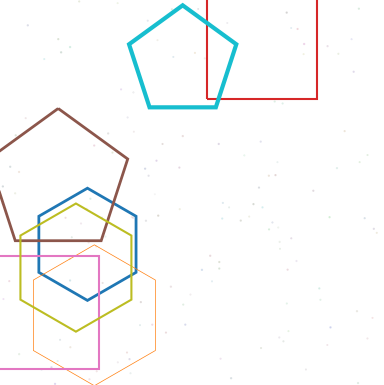[{"shape": "hexagon", "thickness": 2, "radius": 0.73, "center": [0.227, 0.365]}, {"shape": "hexagon", "thickness": 0.5, "radius": 0.91, "center": [0.245, 0.181]}, {"shape": "square", "thickness": 1.5, "radius": 0.71, "center": [0.68, 0.886]}, {"shape": "pentagon", "thickness": 2, "radius": 0.95, "center": [0.151, 0.528]}, {"shape": "square", "thickness": 1.5, "radius": 0.73, "center": [0.112, 0.189]}, {"shape": "hexagon", "thickness": 1.5, "radius": 0.83, "center": [0.197, 0.305]}, {"shape": "pentagon", "thickness": 3, "radius": 0.73, "center": [0.475, 0.84]}]